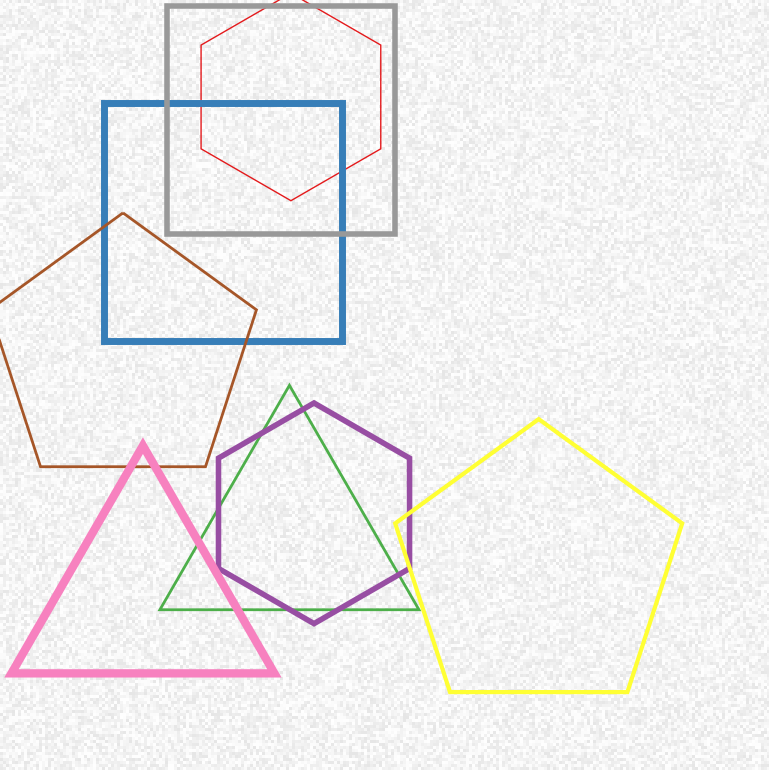[{"shape": "hexagon", "thickness": 0.5, "radius": 0.67, "center": [0.378, 0.874]}, {"shape": "square", "thickness": 2.5, "radius": 0.77, "center": [0.29, 0.712]}, {"shape": "triangle", "thickness": 1, "radius": 0.97, "center": [0.376, 0.305]}, {"shape": "hexagon", "thickness": 2, "radius": 0.72, "center": [0.408, 0.333]}, {"shape": "pentagon", "thickness": 1.5, "radius": 0.98, "center": [0.7, 0.26]}, {"shape": "pentagon", "thickness": 1, "radius": 0.91, "center": [0.16, 0.541]}, {"shape": "triangle", "thickness": 3, "radius": 0.99, "center": [0.186, 0.224]}, {"shape": "square", "thickness": 2, "radius": 0.74, "center": [0.364, 0.844]}]